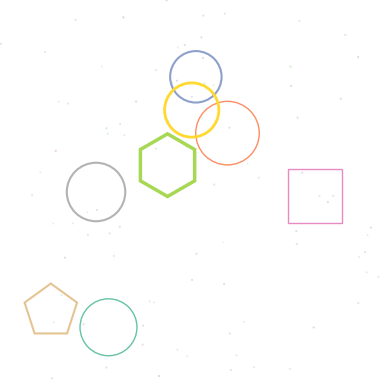[{"shape": "circle", "thickness": 1, "radius": 0.37, "center": [0.282, 0.15]}, {"shape": "circle", "thickness": 1, "radius": 0.41, "center": [0.591, 0.654]}, {"shape": "circle", "thickness": 1.5, "radius": 0.33, "center": [0.509, 0.8]}, {"shape": "square", "thickness": 1, "radius": 0.35, "center": [0.819, 0.49]}, {"shape": "hexagon", "thickness": 2.5, "radius": 0.41, "center": [0.435, 0.571]}, {"shape": "circle", "thickness": 2, "radius": 0.35, "center": [0.498, 0.714]}, {"shape": "pentagon", "thickness": 1.5, "radius": 0.36, "center": [0.132, 0.192]}, {"shape": "circle", "thickness": 1.5, "radius": 0.38, "center": [0.249, 0.501]}]